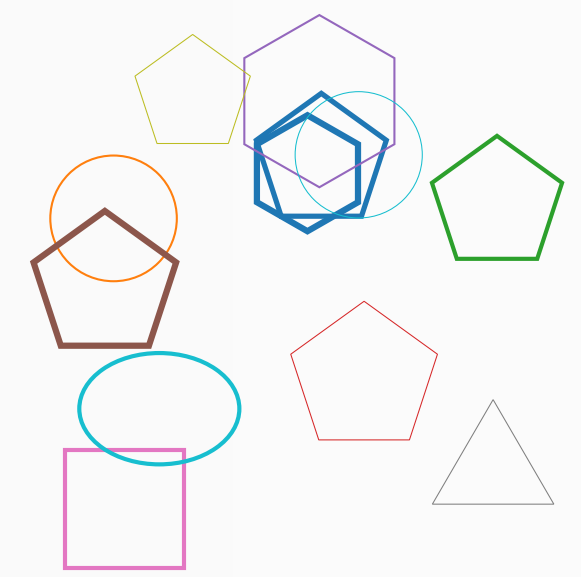[{"shape": "pentagon", "thickness": 2.5, "radius": 0.59, "center": [0.553, 0.72]}, {"shape": "hexagon", "thickness": 3, "radius": 0.5, "center": [0.529, 0.699]}, {"shape": "circle", "thickness": 1, "radius": 0.54, "center": [0.195, 0.621]}, {"shape": "pentagon", "thickness": 2, "radius": 0.59, "center": [0.855, 0.646]}, {"shape": "pentagon", "thickness": 0.5, "radius": 0.66, "center": [0.626, 0.345]}, {"shape": "hexagon", "thickness": 1, "radius": 0.75, "center": [0.549, 0.824]}, {"shape": "pentagon", "thickness": 3, "radius": 0.64, "center": [0.18, 0.505]}, {"shape": "square", "thickness": 2, "radius": 0.51, "center": [0.215, 0.118]}, {"shape": "triangle", "thickness": 0.5, "radius": 0.6, "center": [0.848, 0.186]}, {"shape": "pentagon", "thickness": 0.5, "radius": 0.52, "center": [0.331, 0.835]}, {"shape": "oval", "thickness": 2, "radius": 0.69, "center": [0.274, 0.291]}, {"shape": "circle", "thickness": 0.5, "radius": 0.55, "center": [0.617, 0.731]}]